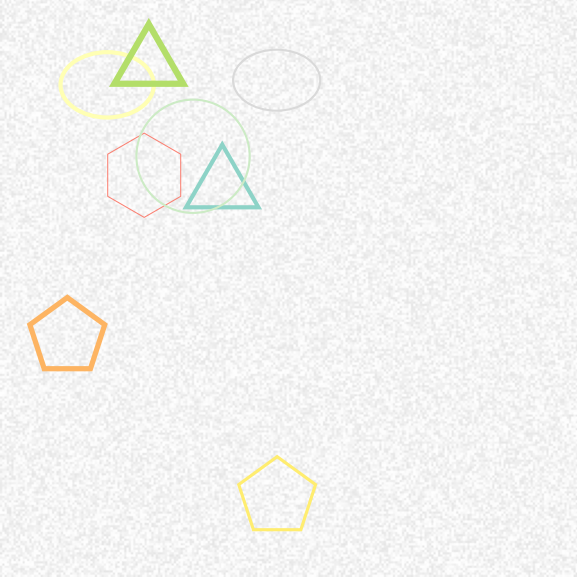[{"shape": "triangle", "thickness": 2, "radius": 0.36, "center": [0.385, 0.676]}, {"shape": "oval", "thickness": 2, "radius": 0.4, "center": [0.186, 0.852]}, {"shape": "hexagon", "thickness": 0.5, "radius": 0.36, "center": [0.25, 0.696]}, {"shape": "pentagon", "thickness": 2.5, "radius": 0.34, "center": [0.117, 0.416]}, {"shape": "triangle", "thickness": 3, "radius": 0.34, "center": [0.258, 0.889]}, {"shape": "oval", "thickness": 1, "radius": 0.38, "center": [0.479, 0.86]}, {"shape": "circle", "thickness": 1, "radius": 0.49, "center": [0.334, 0.729]}, {"shape": "pentagon", "thickness": 1.5, "radius": 0.35, "center": [0.48, 0.138]}]